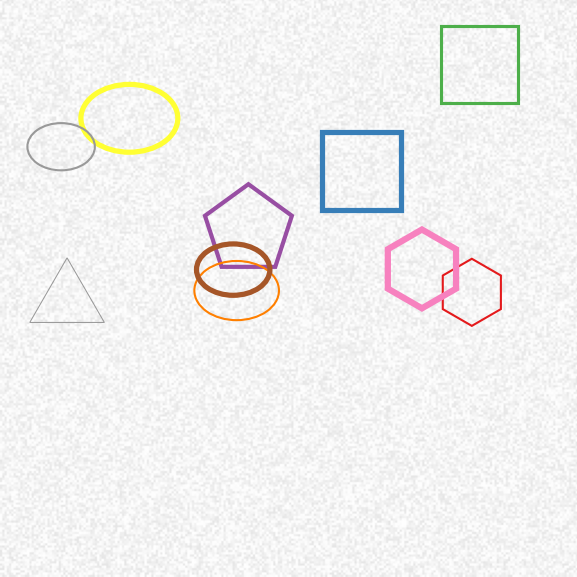[{"shape": "hexagon", "thickness": 1, "radius": 0.29, "center": [0.817, 0.493]}, {"shape": "square", "thickness": 2.5, "radius": 0.34, "center": [0.626, 0.703]}, {"shape": "square", "thickness": 1.5, "radius": 0.34, "center": [0.831, 0.887]}, {"shape": "pentagon", "thickness": 2, "radius": 0.4, "center": [0.43, 0.601]}, {"shape": "oval", "thickness": 1, "radius": 0.37, "center": [0.41, 0.496]}, {"shape": "oval", "thickness": 2.5, "radius": 0.42, "center": [0.224, 0.794]}, {"shape": "oval", "thickness": 2.5, "radius": 0.32, "center": [0.404, 0.532]}, {"shape": "hexagon", "thickness": 3, "radius": 0.34, "center": [0.731, 0.533]}, {"shape": "oval", "thickness": 1, "radius": 0.29, "center": [0.106, 0.745]}, {"shape": "triangle", "thickness": 0.5, "radius": 0.37, "center": [0.116, 0.478]}]